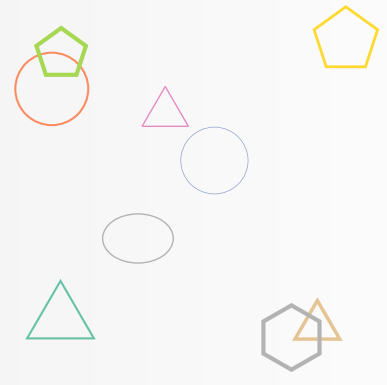[{"shape": "triangle", "thickness": 1.5, "radius": 0.5, "center": [0.156, 0.171]}, {"shape": "circle", "thickness": 1.5, "radius": 0.47, "center": [0.134, 0.769]}, {"shape": "circle", "thickness": 0.5, "radius": 0.43, "center": [0.553, 0.583]}, {"shape": "triangle", "thickness": 1, "radius": 0.34, "center": [0.426, 0.706]}, {"shape": "pentagon", "thickness": 3, "radius": 0.34, "center": [0.158, 0.86]}, {"shape": "pentagon", "thickness": 2, "radius": 0.43, "center": [0.892, 0.896]}, {"shape": "triangle", "thickness": 2.5, "radius": 0.33, "center": [0.819, 0.153]}, {"shape": "oval", "thickness": 1, "radius": 0.46, "center": [0.356, 0.381]}, {"shape": "hexagon", "thickness": 3, "radius": 0.42, "center": [0.752, 0.123]}]